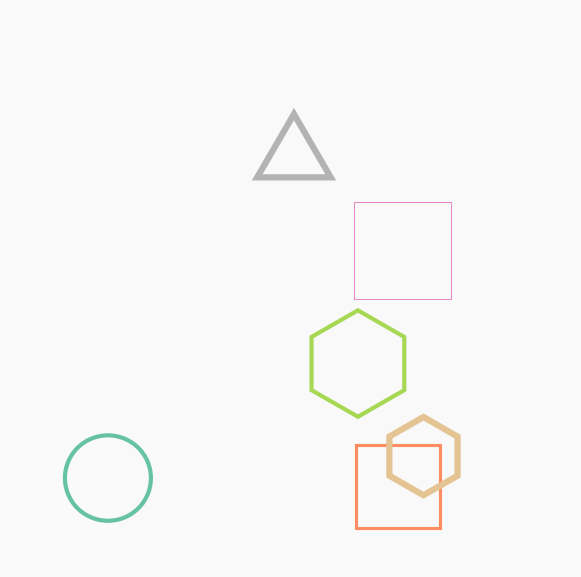[{"shape": "circle", "thickness": 2, "radius": 0.37, "center": [0.186, 0.171]}, {"shape": "square", "thickness": 1.5, "radius": 0.36, "center": [0.684, 0.156]}, {"shape": "square", "thickness": 0.5, "radius": 0.42, "center": [0.692, 0.566]}, {"shape": "hexagon", "thickness": 2, "radius": 0.46, "center": [0.616, 0.37]}, {"shape": "hexagon", "thickness": 3, "radius": 0.34, "center": [0.729, 0.209]}, {"shape": "triangle", "thickness": 3, "radius": 0.37, "center": [0.506, 0.729]}]